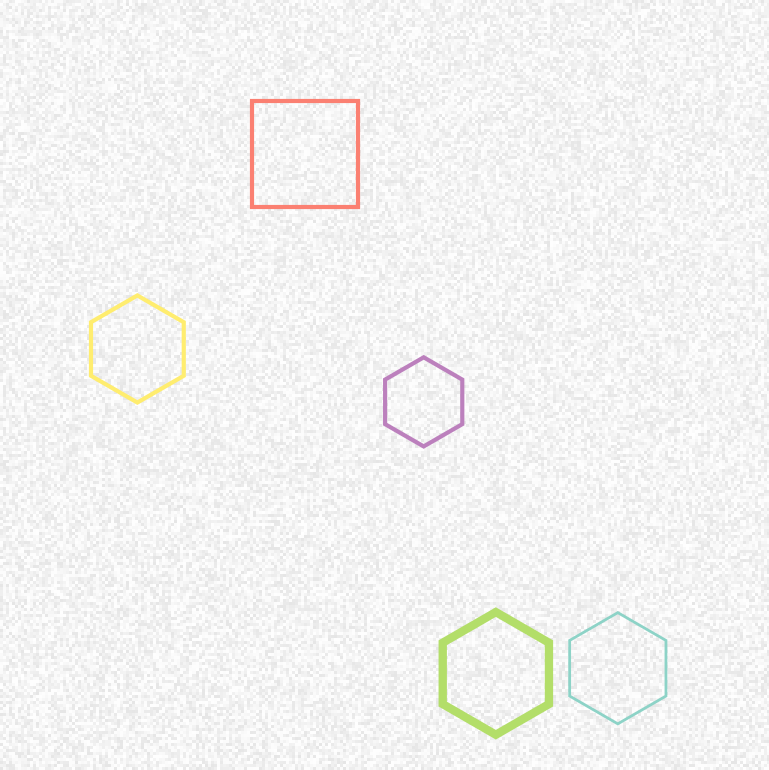[{"shape": "hexagon", "thickness": 1, "radius": 0.36, "center": [0.802, 0.132]}, {"shape": "square", "thickness": 1.5, "radius": 0.34, "center": [0.396, 0.8]}, {"shape": "hexagon", "thickness": 3, "radius": 0.4, "center": [0.644, 0.125]}, {"shape": "hexagon", "thickness": 1.5, "radius": 0.29, "center": [0.55, 0.478]}, {"shape": "hexagon", "thickness": 1.5, "radius": 0.35, "center": [0.178, 0.547]}]